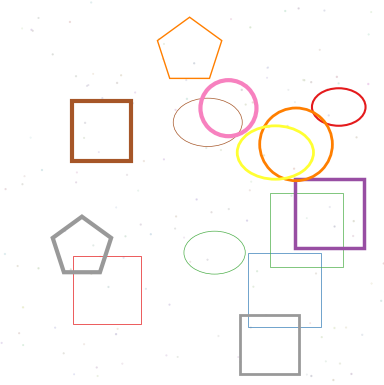[{"shape": "square", "thickness": 0.5, "radius": 0.44, "center": [0.278, 0.246]}, {"shape": "oval", "thickness": 1.5, "radius": 0.35, "center": [0.88, 0.722]}, {"shape": "square", "thickness": 0.5, "radius": 0.48, "center": [0.738, 0.247]}, {"shape": "square", "thickness": 0.5, "radius": 0.48, "center": [0.796, 0.403]}, {"shape": "oval", "thickness": 0.5, "radius": 0.4, "center": [0.557, 0.344]}, {"shape": "square", "thickness": 2.5, "radius": 0.45, "center": [0.855, 0.445]}, {"shape": "pentagon", "thickness": 1, "radius": 0.44, "center": [0.492, 0.867]}, {"shape": "circle", "thickness": 2, "radius": 0.47, "center": [0.769, 0.625]}, {"shape": "oval", "thickness": 2, "radius": 0.5, "center": [0.715, 0.604]}, {"shape": "square", "thickness": 3, "radius": 0.39, "center": [0.264, 0.661]}, {"shape": "oval", "thickness": 0.5, "radius": 0.45, "center": [0.54, 0.682]}, {"shape": "circle", "thickness": 3, "radius": 0.36, "center": [0.593, 0.719]}, {"shape": "square", "thickness": 2, "radius": 0.38, "center": [0.699, 0.105]}, {"shape": "pentagon", "thickness": 3, "radius": 0.4, "center": [0.213, 0.357]}]